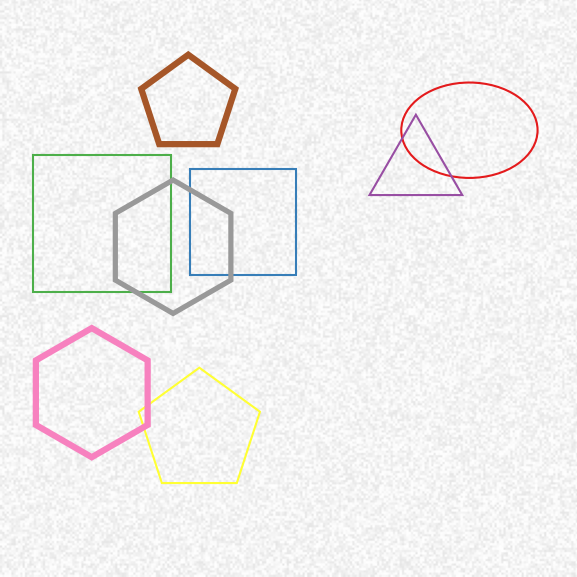[{"shape": "oval", "thickness": 1, "radius": 0.59, "center": [0.813, 0.774]}, {"shape": "square", "thickness": 1, "radius": 0.46, "center": [0.421, 0.614]}, {"shape": "square", "thickness": 1, "radius": 0.6, "center": [0.177, 0.612]}, {"shape": "triangle", "thickness": 1, "radius": 0.46, "center": [0.72, 0.708]}, {"shape": "pentagon", "thickness": 1, "radius": 0.55, "center": [0.345, 0.252]}, {"shape": "pentagon", "thickness": 3, "radius": 0.43, "center": [0.326, 0.819]}, {"shape": "hexagon", "thickness": 3, "radius": 0.56, "center": [0.159, 0.319]}, {"shape": "hexagon", "thickness": 2.5, "radius": 0.58, "center": [0.3, 0.572]}]